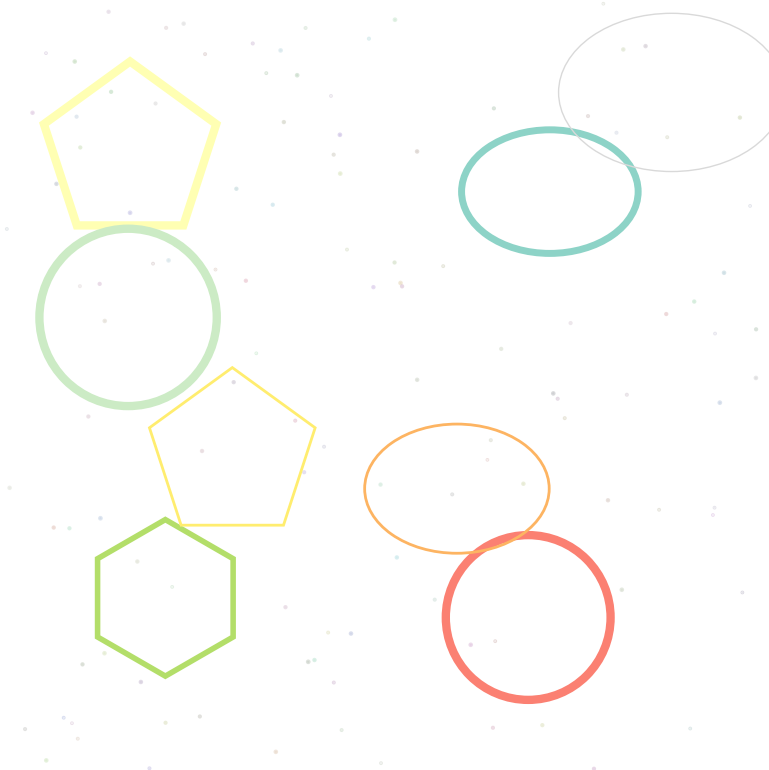[{"shape": "oval", "thickness": 2.5, "radius": 0.57, "center": [0.714, 0.751]}, {"shape": "pentagon", "thickness": 3, "radius": 0.59, "center": [0.169, 0.802]}, {"shape": "circle", "thickness": 3, "radius": 0.53, "center": [0.686, 0.198]}, {"shape": "oval", "thickness": 1, "radius": 0.6, "center": [0.593, 0.365]}, {"shape": "hexagon", "thickness": 2, "radius": 0.51, "center": [0.215, 0.224]}, {"shape": "oval", "thickness": 0.5, "radius": 0.73, "center": [0.872, 0.88]}, {"shape": "circle", "thickness": 3, "radius": 0.58, "center": [0.166, 0.588]}, {"shape": "pentagon", "thickness": 1, "radius": 0.57, "center": [0.302, 0.409]}]